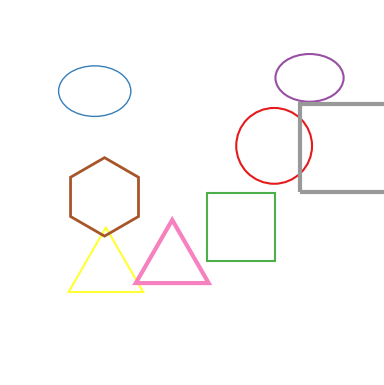[{"shape": "circle", "thickness": 1.5, "radius": 0.49, "center": [0.712, 0.621]}, {"shape": "oval", "thickness": 1, "radius": 0.47, "center": [0.246, 0.763]}, {"shape": "square", "thickness": 1.5, "radius": 0.44, "center": [0.626, 0.411]}, {"shape": "oval", "thickness": 1.5, "radius": 0.44, "center": [0.804, 0.798]}, {"shape": "triangle", "thickness": 1.5, "radius": 0.56, "center": [0.275, 0.297]}, {"shape": "hexagon", "thickness": 2, "radius": 0.51, "center": [0.271, 0.489]}, {"shape": "triangle", "thickness": 3, "radius": 0.55, "center": [0.447, 0.319]}, {"shape": "square", "thickness": 3, "radius": 0.57, "center": [0.893, 0.615]}]